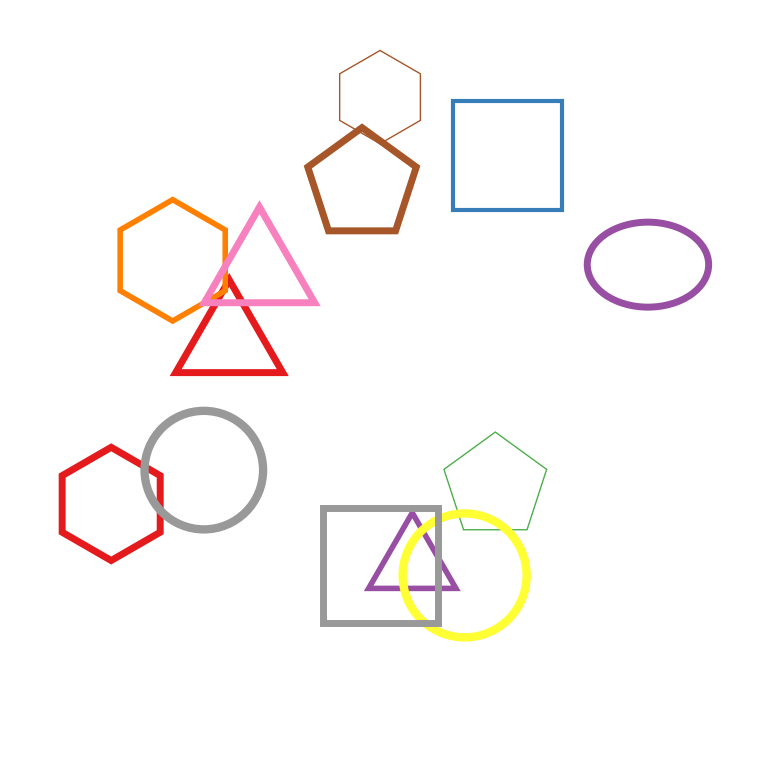[{"shape": "triangle", "thickness": 2.5, "radius": 0.4, "center": [0.298, 0.556]}, {"shape": "hexagon", "thickness": 2.5, "radius": 0.37, "center": [0.144, 0.346]}, {"shape": "square", "thickness": 1.5, "radius": 0.36, "center": [0.659, 0.798]}, {"shape": "pentagon", "thickness": 0.5, "radius": 0.35, "center": [0.643, 0.369]}, {"shape": "triangle", "thickness": 2, "radius": 0.33, "center": [0.535, 0.269]}, {"shape": "oval", "thickness": 2.5, "radius": 0.39, "center": [0.841, 0.656]}, {"shape": "hexagon", "thickness": 2, "radius": 0.39, "center": [0.224, 0.662]}, {"shape": "circle", "thickness": 3, "radius": 0.4, "center": [0.603, 0.253]}, {"shape": "pentagon", "thickness": 2.5, "radius": 0.37, "center": [0.47, 0.76]}, {"shape": "hexagon", "thickness": 0.5, "radius": 0.3, "center": [0.494, 0.874]}, {"shape": "triangle", "thickness": 2.5, "radius": 0.41, "center": [0.337, 0.648]}, {"shape": "circle", "thickness": 3, "radius": 0.38, "center": [0.265, 0.389]}, {"shape": "square", "thickness": 2.5, "radius": 0.37, "center": [0.494, 0.266]}]